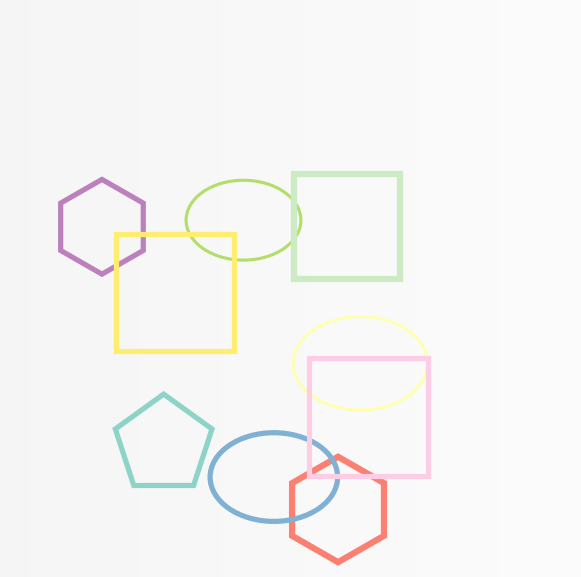[{"shape": "pentagon", "thickness": 2.5, "radius": 0.44, "center": [0.282, 0.229]}, {"shape": "oval", "thickness": 1.5, "radius": 0.58, "center": [0.62, 0.37]}, {"shape": "hexagon", "thickness": 3, "radius": 0.46, "center": [0.582, 0.117]}, {"shape": "oval", "thickness": 2.5, "radius": 0.55, "center": [0.471, 0.173]}, {"shape": "oval", "thickness": 1.5, "radius": 0.49, "center": [0.419, 0.618]}, {"shape": "square", "thickness": 2.5, "radius": 0.51, "center": [0.634, 0.277]}, {"shape": "hexagon", "thickness": 2.5, "radius": 0.41, "center": [0.175, 0.606]}, {"shape": "square", "thickness": 3, "radius": 0.45, "center": [0.597, 0.607]}, {"shape": "square", "thickness": 2.5, "radius": 0.51, "center": [0.301, 0.493]}]